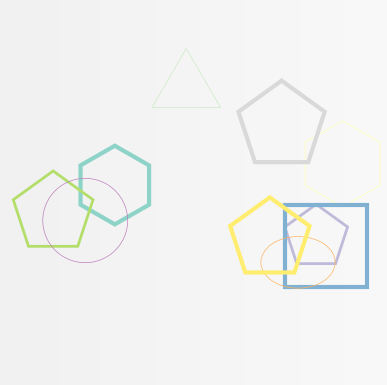[{"shape": "hexagon", "thickness": 3, "radius": 0.51, "center": [0.296, 0.519]}, {"shape": "hexagon", "thickness": 0.5, "radius": 0.56, "center": [0.884, 0.574]}, {"shape": "pentagon", "thickness": 2, "radius": 0.43, "center": [0.816, 0.384]}, {"shape": "square", "thickness": 3, "radius": 0.53, "center": [0.841, 0.361]}, {"shape": "oval", "thickness": 0.5, "radius": 0.48, "center": [0.769, 0.319]}, {"shape": "pentagon", "thickness": 2, "radius": 0.54, "center": [0.137, 0.448]}, {"shape": "pentagon", "thickness": 3, "radius": 0.58, "center": [0.727, 0.674]}, {"shape": "circle", "thickness": 0.5, "radius": 0.55, "center": [0.22, 0.427]}, {"shape": "triangle", "thickness": 0.5, "radius": 0.51, "center": [0.481, 0.772]}, {"shape": "pentagon", "thickness": 3, "radius": 0.54, "center": [0.696, 0.38]}]